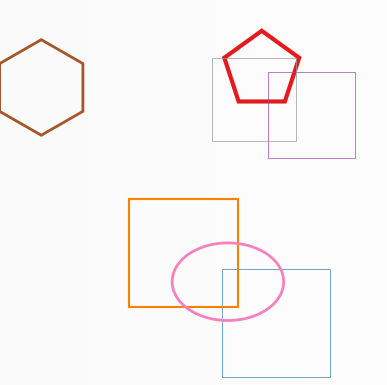[{"shape": "pentagon", "thickness": 3, "radius": 0.51, "center": [0.675, 0.819]}, {"shape": "square", "thickness": 0.5, "radius": 0.7, "center": [0.713, 0.161]}, {"shape": "square", "thickness": 0.5, "radius": 0.56, "center": [0.805, 0.702]}, {"shape": "square", "thickness": 1.5, "radius": 0.7, "center": [0.474, 0.342]}, {"shape": "hexagon", "thickness": 2, "radius": 0.62, "center": [0.107, 0.773]}, {"shape": "oval", "thickness": 2, "radius": 0.72, "center": [0.588, 0.268]}, {"shape": "square", "thickness": 0.5, "radius": 0.54, "center": [0.655, 0.742]}]